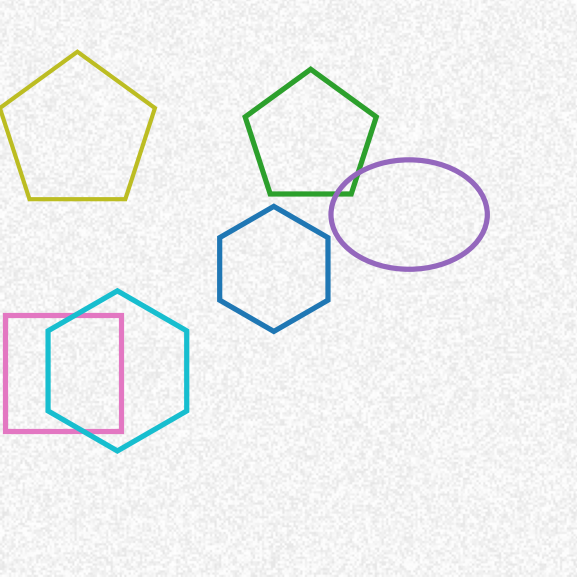[{"shape": "hexagon", "thickness": 2.5, "radius": 0.54, "center": [0.474, 0.534]}, {"shape": "pentagon", "thickness": 2.5, "radius": 0.6, "center": [0.538, 0.76]}, {"shape": "oval", "thickness": 2.5, "radius": 0.68, "center": [0.709, 0.628]}, {"shape": "square", "thickness": 2.5, "radius": 0.5, "center": [0.109, 0.353]}, {"shape": "pentagon", "thickness": 2, "radius": 0.71, "center": [0.134, 0.768]}, {"shape": "hexagon", "thickness": 2.5, "radius": 0.69, "center": [0.203, 0.357]}]